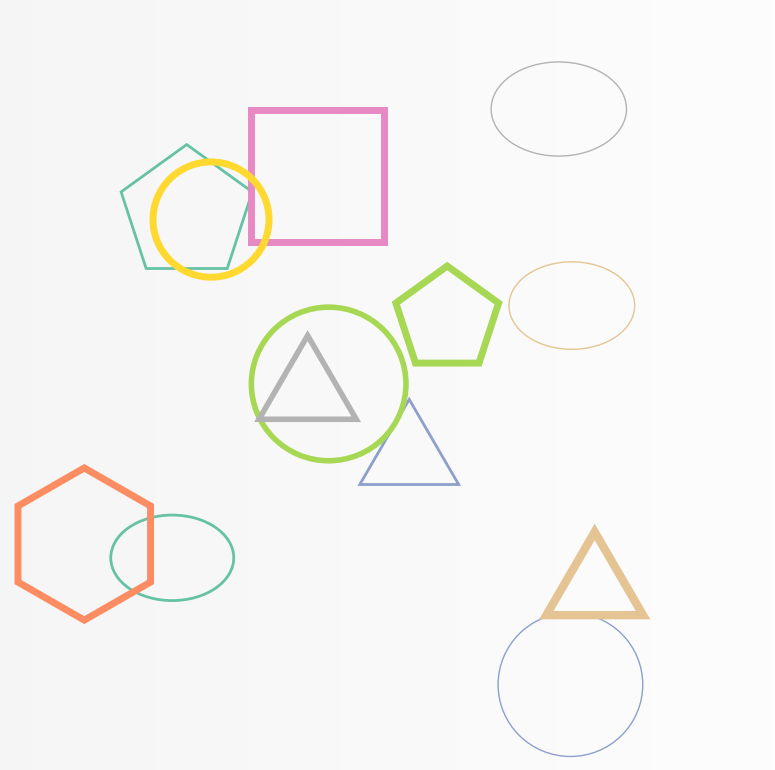[{"shape": "oval", "thickness": 1, "radius": 0.4, "center": [0.222, 0.276]}, {"shape": "pentagon", "thickness": 1, "radius": 0.44, "center": [0.241, 0.723]}, {"shape": "hexagon", "thickness": 2.5, "radius": 0.49, "center": [0.109, 0.293]}, {"shape": "circle", "thickness": 0.5, "radius": 0.47, "center": [0.736, 0.111]}, {"shape": "triangle", "thickness": 1, "radius": 0.37, "center": [0.528, 0.408]}, {"shape": "square", "thickness": 2.5, "radius": 0.43, "center": [0.409, 0.771]}, {"shape": "circle", "thickness": 2, "radius": 0.5, "center": [0.424, 0.501]}, {"shape": "pentagon", "thickness": 2.5, "radius": 0.35, "center": [0.577, 0.585]}, {"shape": "circle", "thickness": 2.5, "radius": 0.37, "center": [0.272, 0.715]}, {"shape": "triangle", "thickness": 3, "radius": 0.36, "center": [0.767, 0.237]}, {"shape": "oval", "thickness": 0.5, "radius": 0.41, "center": [0.738, 0.603]}, {"shape": "triangle", "thickness": 2, "radius": 0.36, "center": [0.397, 0.492]}, {"shape": "oval", "thickness": 0.5, "radius": 0.44, "center": [0.721, 0.858]}]